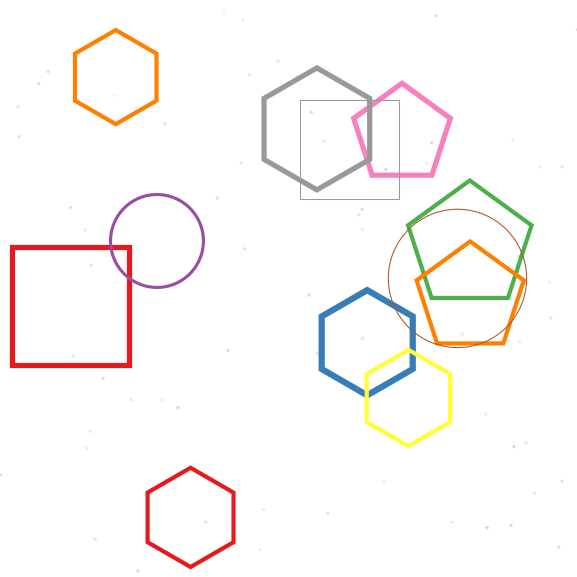[{"shape": "hexagon", "thickness": 2, "radius": 0.43, "center": [0.33, 0.103]}, {"shape": "square", "thickness": 2.5, "radius": 0.51, "center": [0.122, 0.469]}, {"shape": "hexagon", "thickness": 3, "radius": 0.46, "center": [0.636, 0.406]}, {"shape": "pentagon", "thickness": 2, "radius": 0.56, "center": [0.813, 0.574]}, {"shape": "circle", "thickness": 1.5, "radius": 0.4, "center": [0.272, 0.582]}, {"shape": "pentagon", "thickness": 2, "radius": 0.49, "center": [0.814, 0.483]}, {"shape": "hexagon", "thickness": 2, "radius": 0.41, "center": [0.2, 0.866]}, {"shape": "hexagon", "thickness": 2, "radius": 0.42, "center": [0.707, 0.31]}, {"shape": "circle", "thickness": 0.5, "radius": 0.6, "center": [0.792, 0.517]}, {"shape": "pentagon", "thickness": 2.5, "radius": 0.44, "center": [0.696, 0.767]}, {"shape": "square", "thickness": 0.5, "radius": 0.43, "center": [0.605, 0.74]}, {"shape": "hexagon", "thickness": 2.5, "radius": 0.53, "center": [0.549, 0.776]}]